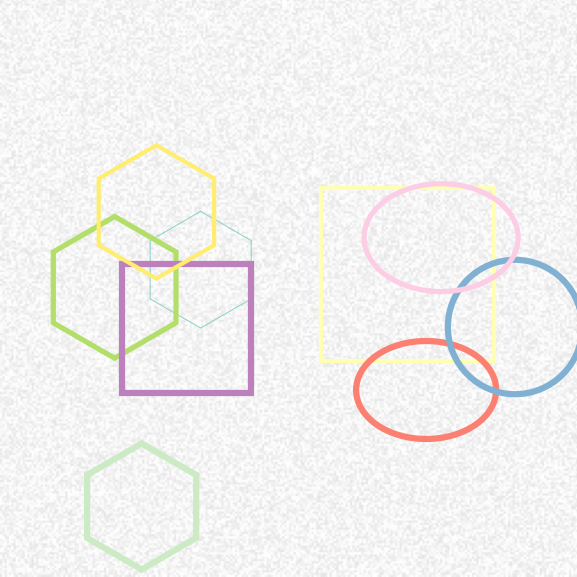[{"shape": "hexagon", "thickness": 0.5, "radius": 0.51, "center": [0.348, 0.532]}, {"shape": "square", "thickness": 2, "radius": 0.75, "center": [0.705, 0.523]}, {"shape": "oval", "thickness": 3, "radius": 0.61, "center": [0.738, 0.324]}, {"shape": "circle", "thickness": 3, "radius": 0.58, "center": [0.892, 0.433]}, {"shape": "hexagon", "thickness": 2.5, "radius": 0.61, "center": [0.199, 0.502]}, {"shape": "oval", "thickness": 2.5, "radius": 0.67, "center": [0.764, 0.588]}, {"shape": "square", "thickness": 3, "radius": 0.56, "center": [0.323, 0.43]}, {"shape": "hexagon", "thickness": 3, "radius": 0.55, "center": [0.245, 0.122]}, {"shape": "hexagon", "thickness": 2, "radius": 0.58, "center": [0.271, 0.632]}]